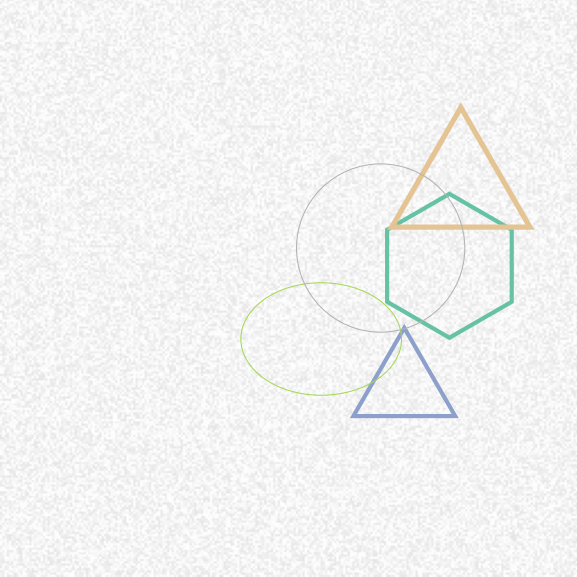[{"shape": "hexagon", "thickness": 2, "radius": 0.62, "center": [0.778, 0.539]}, {"shape": "triangle", "thickness": 2, "radius": 0.51, "center": [0.7, 0.33]}, {"shape": "oval", "thickness": 0.5, "radius": 0.7, "center": [0.556, 0.412]}, {"shape": "triangle", "thickness": 2.5, "radius": 0.69, "center": [0.798, 0.675]}, {"shape": "circle", "thickness": 0.5, "radius": 0.73, "center": [0.659, 0.57]}]